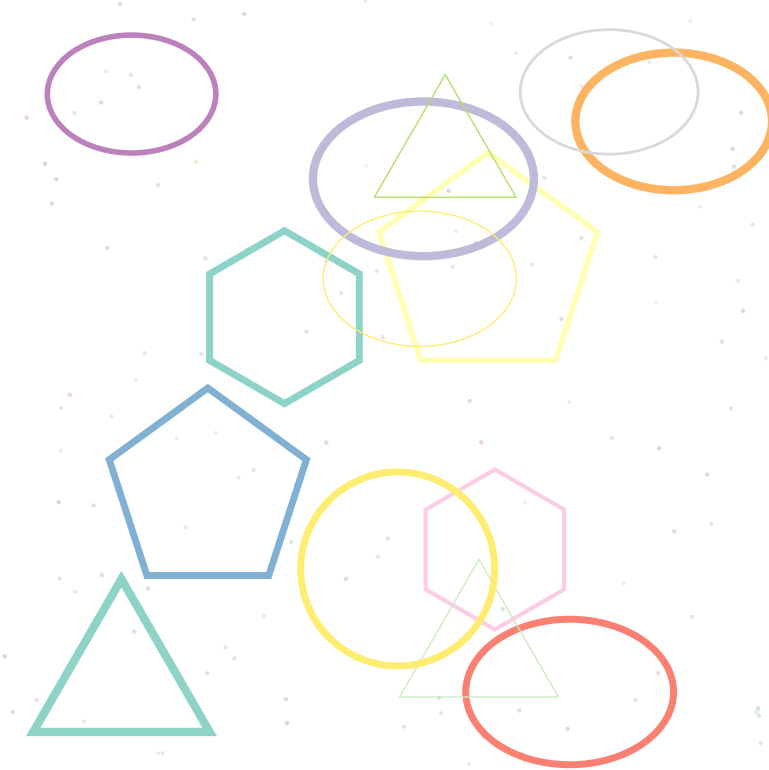[{"shape": "hexagon", "thickness": 2.5, "radius": 0.56, "center": [0.369, 0.588]}, {"shape": "triangle", "thickness": 3, "radius": 0.66, "center": [0.158, 0.116]}, {"shape": "pentagon", "thickness": 2, "radius": 0.75, "center": [0.634, 0.653]}, {"shape": "oval", "thickness": 3, "radius": 0.72, "center": [0.55, 0.768]}, {"shape": "oval", "thickness": 2.5, "radius": 0.67, "center": [0.74, 0.101]}, {"shape": "pentagon", "thickness": 2.5, "radius": 0.67, "center": [0.27, 0.361]}, {"shape": "oval", "thickness": 3, "radius": 0.64, "center": [0.875, 0.842]}, {"shape": "triangle", "thickness": 0.5, "radius": 0.53, "center": [0.578, 0.797]}, {"shape": "hexagon", "thickness": 1.5, "radius": 0.52, "center": [0.643, 0.286]}, {"shape": "oval", "thickness": 1, "radius": 0.58, "center": [0.791, 0.881]}, {"shape": "oval", "thickness": 2, "radius": 0.55, "center": [0.171, 0.878]}, {"shape": "triangle", "thickness": 0.5, "radius": 0.6, "center": [0.622, 0.154]}, {"shape": "circle", "thickness": 2.5, "radius": 0.63, "center": [0.516, 0.261]}, {"shape": "oval", "thickness": 0.5, "radius": 0.63, "center": [0.545, 0.638]}]